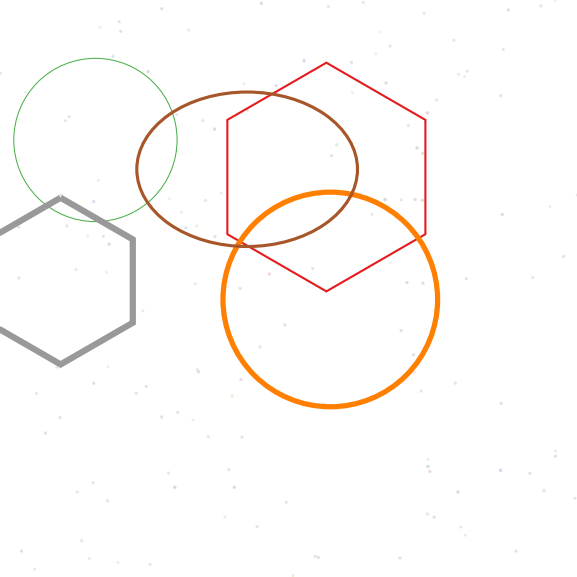[{"shape": "hexagon", "thickness": 1, "radius": 0.99, "center": [0.565, 0.693]}, {"shape": "circle", "thickness": 0.5, "radius": 0.71, "center": [0.165, 0.757]}, {"shape": "circle", "thickness": 2.5, "radius": 0.93, "center": [0.572, 0.481]}, {"shape": "oval", "thickness": 1.5, "radius": 0.96, "center": [0.428, 0.706]}, {"shape": "hexagon", "thickness": 3, "radius": 0.72, "center": [0.105, 0.512]}]